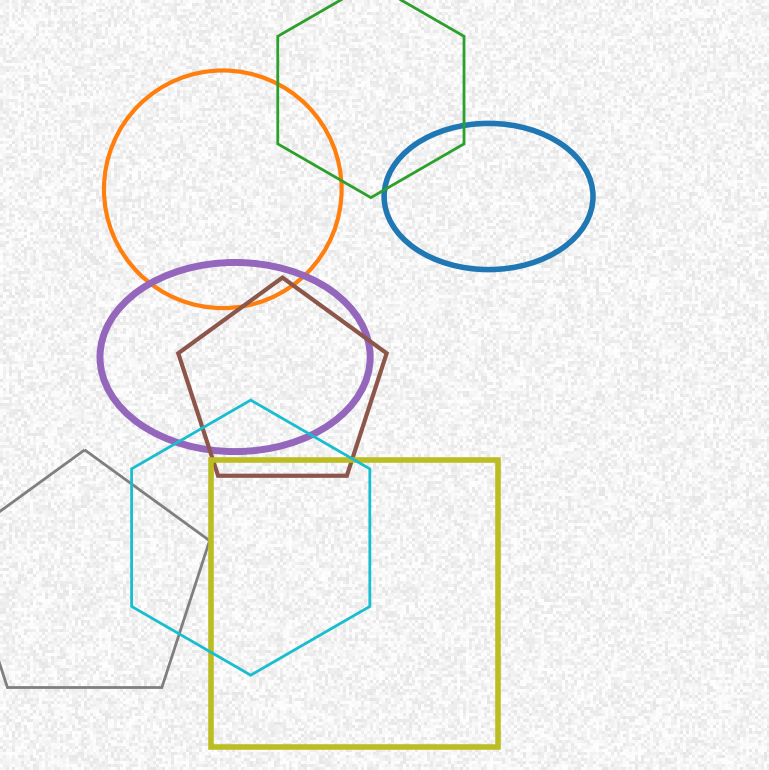[{"shape": "oval", "thickness": 2, "radius": 0.68, "center": [0.634, 0.745]}, {"shape": "circle", "thickness": 1.5, "radius": 0.77, "center": [0.289, 0.754]}, {"shape": "hexagon", "thickness": 1, "radius": 0.7, "center": [0.482, 0.883]}, {"shape": "oval", "thickness": 2.5, "radius": 0.88, "center": [0.305, 0.536]}, {"shape": "pentagon", "thickness": 1.5, "radius": 0.71, "center": [0.367, 0.497]}, {"shape": "pentagon", "thickness": 1, "radius": 0.85, "center": [0.11, 0.245]}, {"shape": "square", "thickness": 2, "radius": 0.93, "center": [0.461, 0.216]}, {"shape": "hexagon", "thickness": 1, "radius": 0.89, "center": [0.326, 0.302]}]